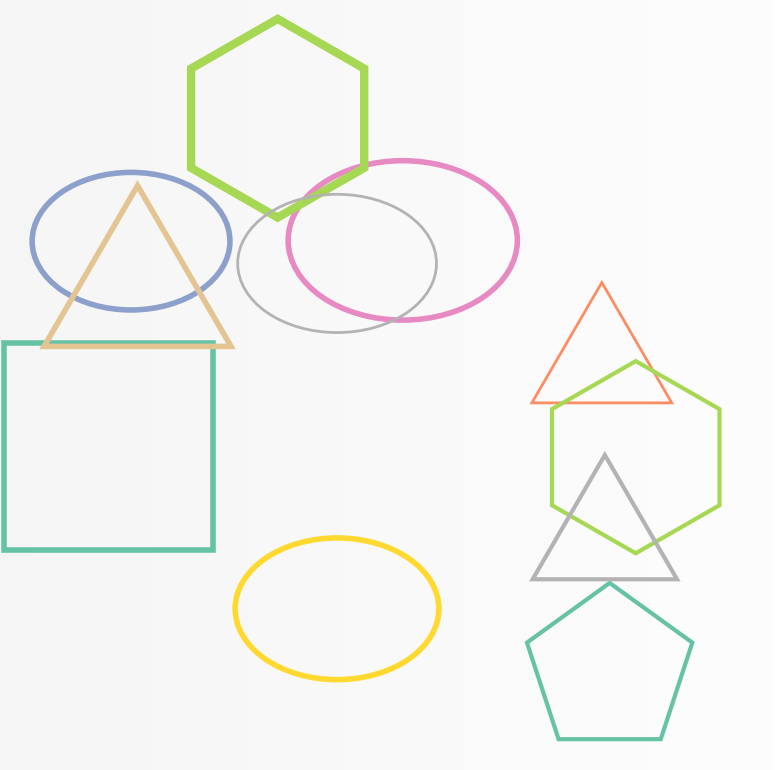[{"shape": "pentagon", "thickness": 1.5, "radius": 0.56, "center": [0.787, 0.131]}, {"shape": "square", "thickness": 2, "radius": 0.67, "center": [0.14, 0.42]}, {"shape": "triangle", "thickness": 1, "radius": 0.52, "center": [0.777, 0.529]}, {"shape": "oval", "thickness": 2, "radius": 0.64, "center": [0.169, 0.687]}, {"shape": "oval", "thickness": 2, "radius": 0.74, "center": [0.52, 0.688]}, {"shape": "hexagon", "thickness": 3, "radius": 0.64, "center": [0.358, 0.846]}, {"shape": "hexagon", "thickness": 1.5, "radius": 0.62, "center": [0.82, 0.406]}, {"shape": "oval", "thickness": 2, "radius": 0.66, "center": [0.435, 0.209]}, {"shape": "triangle", "thickness": 2, "radius": 0.7, "center": [0.177, 0.62]}, {"shape": "triangle", "thickness": 1.5, "radius": 0.54, "center": [0.78, 0.301]}, {"shape": "oval", "thickness": 1, "radius": 0.64, "center": [0.435, 0.658]}]